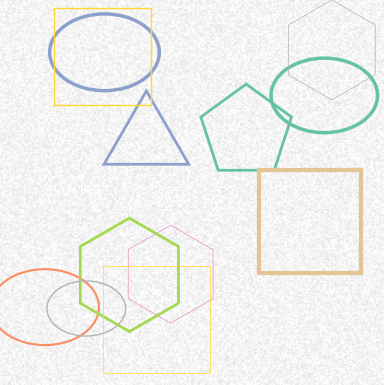[{"shape": "pentagon", "thickness": 2, "radius": 0.62, "center": [0.639, 0.658]}, {"shape": "oval", "thickness": 2.5, "radius": 0.69, "center": [0.842, 0.752]}, {"shape": "oval", "thickness": 1.5, "radius": 0.7, "center": [0.116, 0.202]}, {"shape": "oval", "thickness": 2.5, "radius": 0.71, "center": [0.271, 0.864]}, {"shape": "triangle", "thickness": 2, "radius": 0.64, "center": [0.38, 0.637]}, {"shape": "hexagon", "thickness": 0.5, "radius": 0.64, "center": [0.443, 0.288]}, {"shape": "hexagon", "thickness": 2, "radius": 0.74, "center": [0.336, 0.286]}, {"shape": "square", "thickness": 0.5, "radius": 0.69, "center": [0.405, 0.171]}, {"shape": "square", "thickness": 1, "radius": 0.63, "center": [0.265, 0.853]}, {"shape": "square", "thickness": 3, "radius": 0.66, "center": [0.805, 0.425]}, {"shape": "oval", "thickness": 1, "radius": 0.51, "center": [0.224, 0.199]}, {"shape": "hexagon", "thickness": 0.5, "radius": 0.65, "center": [0.862, 0.87]}]